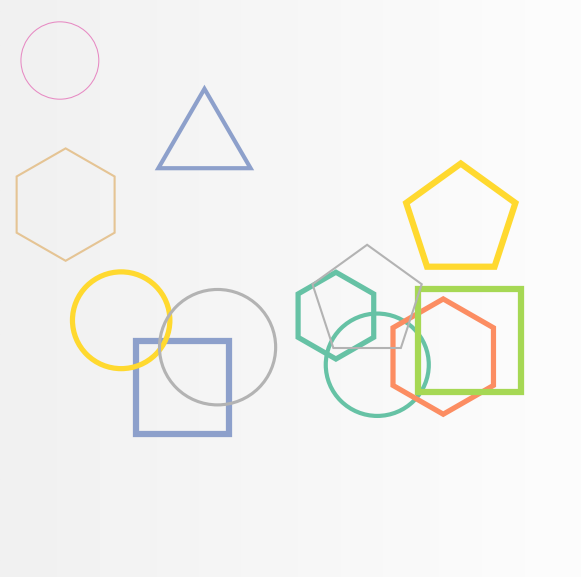[{"shape": "hexagon", "thickness": 2.5, "radius": 0.38, "center": [0.578, 0.453]}, {"shape": "circle", "thickness": 2, "radius": 0.44, "center": [0.649, 0.368]}, {"shape": "hexagon", "thickness": 2.5, "radius": 0.5, "center": [0.763, 0.382]}, {"shape": "triangle", "thickness": 2, "radius": 0.46, "center": [0.352, 0.754]}, {"shape": "square", "thickness": 3, "radius": 0.4, "center": [0.314, 0.328]}, {"shape": "circle", "thickness": 0.5, "radius": 0.33, "center": [0.103, 0.894]}, {"shape": "square", "thickness": 3, "radius": 0.45, "center": [0.808, 0.409]}, {"shape": "pentagon", "thickness": 3, "radius": 0.49, "center": [0.793, 0.617]}, {"shape": "circle", "thickness": 2.5, "radius": 0.42, "center": [0.208, 0.445]}, {"shape": "hexagon", "thickness": 1, "radius": 0.49, "center": [0.113, 0.645]}, {"shape": "circle", "thickness": 1.5, "radius": 0.5, "center": [0.374, 0.398]}, {"shape": "pentagon", "thickness": 1, "radius": 0.49, "center": [0.632, 0.476]}]